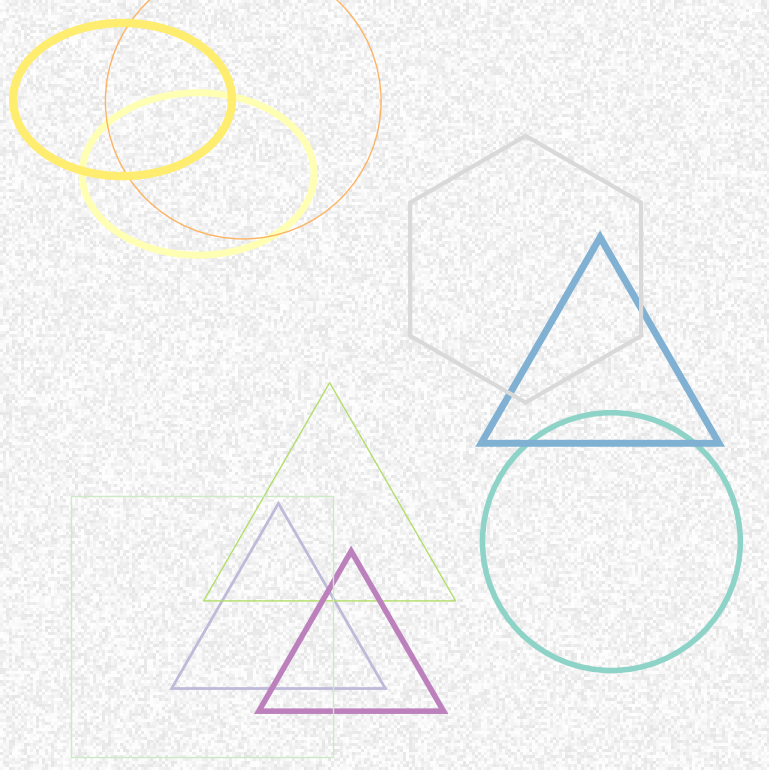[{"shape": "circle", "thickness": 2, "radius": 0.84, "center": [0.794, 0.297]}, {"shape": "oval", "thickness": 2.5, "radius": 0.75, "center": [0.257, 0.774]}, {"shape": "triangle", "thickness": 1, "radius": 0.8, "center": [0.362, 0.186]}, {"shape": "triangle", "thickness": 2.5, "radius": 0.89, "center": [0.779, 0.513]}, {"shape": "circle", "thickness": 0.5, "radius": 0.89, "center": [0.316, 0.869]}, {"shape": "triangle", "thickness": 0.5, "radius": 0.94, "center": [0.428, 0.314]}, {"shape": "hexagon", "thickness": 1.5, "radius": 0.87, "center": [0.683, 0.65]}, {"shape": "triangle", "thickness": 2, "radius": 0.69, "center": [0.456, 0.146]}, {"shape": "square", "thickness": 0.5, "radius": 0.85, "center": [0.262, 0.186]}, {"shape": "oval", "thickness": 3, "radius": 0.71, "center": [0.159, 0.871]}]